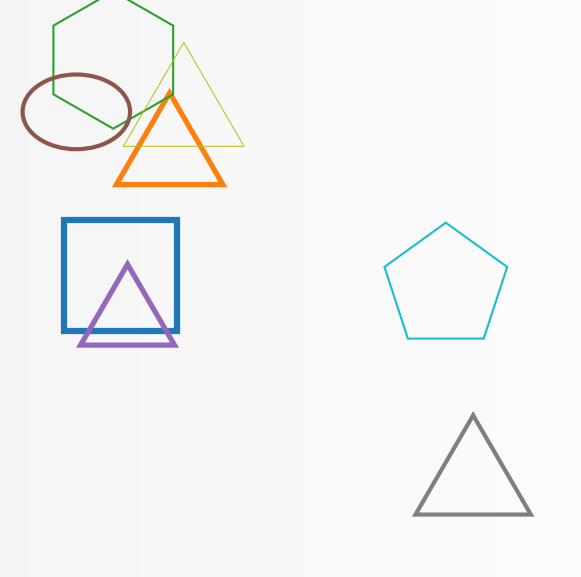[{"shape": "square", "thickness": 3, "radius": 0.48, "center": [0.207, 0.522]}, {"shape": "triangle", "thickness": 2.5, "radius": 0.53, "center": [0.292, 0.732]}, {"shape": "hexagon", "thickness": 1, "radius": 0.59, "center": [0.195, 0.895]}, {"shape": "triangle", "thickness": 2.5, "radius": 0.47, "center": [0.219, 0.448]}, {"shape": "oval", "thickness": 2, "radius": 0.46, "center": [0.131, 0.805]}, {"shape": "triangle", "thickness": 2, "radius": 0.57, "center": [0.814, 0.165]}, {"shape": "triangle", "thickness": 0.5, "radius": 0.6, "center": [0.316, 0.806]}, {"shape": "pentagon", "thickness": 1, "radius": 0.55, "center": [0.767, 0.503]}]